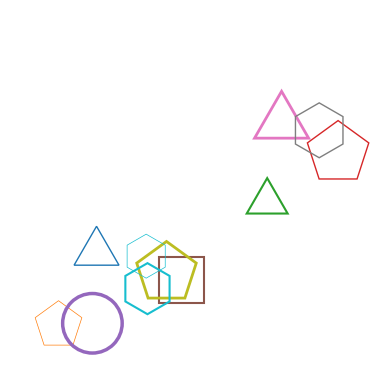[{"shape": "triangle", "thickness": 1, "radius": 0.34, "center": [0.251, 0.345]}, {"shape": "pentagon", "thickness": 0.5, "radius": 0.32, "center": [0.152, 0.155]}, {"shape": "triangle", "thickness": 1.5, "radius": 0.31, "center": [0.694, 0.476]}, {"shape": "pentagon", "thickness": 1, "radius": 0.42, "center": [0.878, 0.603]}, {"shape": "circle", "thickness": 2.5, "radius": 0.39, "center": [0.24, 0.16]}, {"shape": "square", "thickness": 1.5, "radius": 0.29, "center": [0.472, 0.273]}, {"shape": "triangle", "thickness": 2, "radius": 0.41, "center": [0.731, 0.682]}, {"shape": "hexagon", "thickness": 1, "radius": 0.36, "center": [0.829, 0.662]}, {"shape": "pentagon", "thickness": 2, "radius": 0.41, "center": [0.432, 0.292]}, {"shape": "hexagon", "thickness": 0.5, "radius": 0.29, "center": [0.38, 0.335]}, {"shape": "hexagon", "thickness": 1.5, "radius": 0.33, "center": [0.383, 0.25]}]